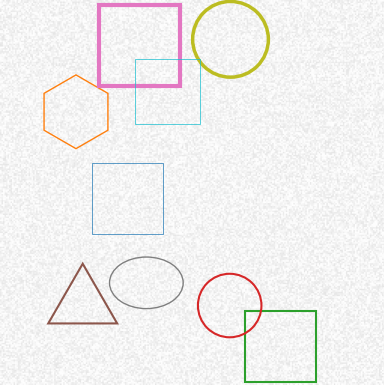[{"shape": "square", "thickness": 0.5, "radius": 0.46, "center": [0.332, 0.484]}, {"shape": "hexagon", "thickness": 1, "radius": 0.48, "center": [0.197, 0.71]}, {"shape": "square", "thickness": 1.5, "radius": 0.46, "center": [0.729, 0.101]}, {"shape": "circle", "thickness": 1.5, "radius": 0.41, "center": [0.597, 0.206]}, {"shape": "triangle", "thickness": 1.5, "radius": 0.52, "center": [0.215, 0.212]}, {"shape": "square", "thickness": 3, "radius": 0.53, "center": [0.363, 0.883]}, {"shape": "oval", "thickness": 1, "radius": 0.48, "center": [0.38, 0.265]}, {"shape": "circle", "thickness": 2.5, "radius": 0.49, "center": [0.599, 0.898]}, {"shape": "square", "thickness": 0.5, "radius": 0.42, "center": [0.435, 0.762]}]